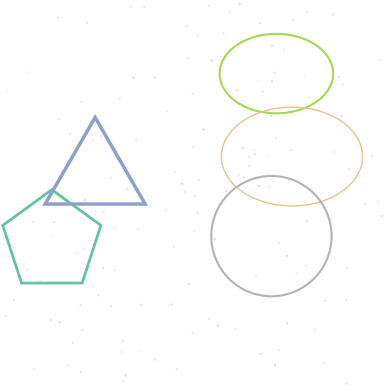[{"shape": "pentagon", "thickness": 2, "radius": 0.67, "center": [0.135, 0.373]}, {"shape": "triangle", "thickness": 2.5, "radius": 0.75, "center": [0.247, 0.545]}, {"shape": "oval", "thickness": 1.5, "radius": 0.74, "center": [0.718, 0.809]}, {"shape": "oval", "thickness": 1, "radius": 0.92, "center": [0.758, 0.593]}, {"shape": "circle", "thickness": 1.5, "radius": 0.78, "center": [0.705, 0.387]}]